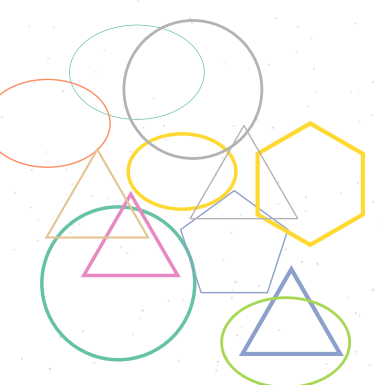[{"shape": "oval", "thickness": 0.5, "radius": 0.88, "center": [0.356, 0.812]}, {"shape": "circle", "thickness": 2.5, "radius": 0.99, "center": [0.307, 0.264]}, {"shape": "oval", "thickness": 1, "radius": 0.81, "center": [0.123, 0.68]}, {"shape": "triangle", "thickness": 3, "radius": 0.73, "center": [0.757, 0.154]}, {"shape": "pentagon", "thickness": 1, "radius": 0.73, "center": [0.609, 0.358]}, {"shape": "triangle", "thickness": 2.5, "radius": 0.7, "center": [0.34, 0.355]}, {"shape": "oval", "thickness": 2, "radius": 0.83, "center": [0.742, 0.11]}, {"shape": "oval", "thickness": 2.5, "radius": 0.7, "center": [0.473, 0.554]}, {"shape": "hexagon", "thickness": 3, "radius": 0.79, "center": [0.806, 0.522]}, {"shape": "triangle", "thickness": 1.5, "radius": 0.76, "center": [0.253, 0.459]}, {"shape": "circle", "thickness": 2, "radius": 0.9, "center": [0.501, 0.768]}, {"shape": "triangle", "thickness": 1, "radius": 0.81, "center": [0.634, 0.513]}]